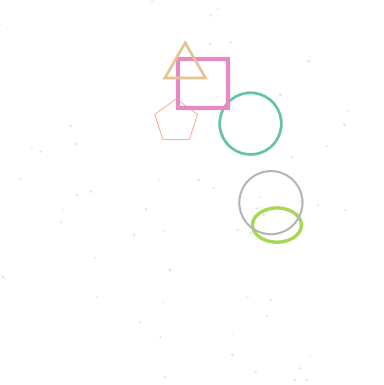[{"shape": "circle", "thickness": 2, "radius": 0.4, "center": [0.651, 0.679]}, {"shape": "pentagon", "thickness": 0.5, "radius": 0.29, "center": [0.457, 0.685]}, {"shape": "square", "thickness": 3, "radius": 0.32, "center": [0.527, 0.783]}, {"shape": "oval", "thickness": 2.5, "radius": 0.32, "center": [0.719, 0.415]}, {"shape": "triangle", "thickness": 2, "radius": 0.3, "center": [0.481, 0.828]}, {"shape": "circle", "thickness": 1.5, "radius": 0.41, "center": [0.704, 0.474]}]